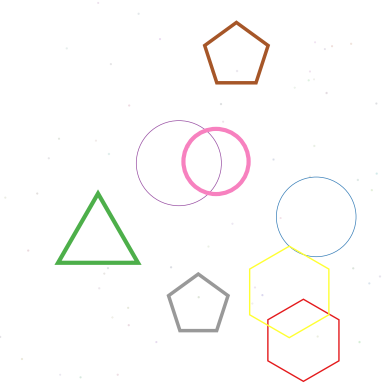[{"shape": "hexagon", "thickness": 1, "radius": 0.53, "center": [0.788, 0.116]}, {"shape": "circle", "thickness": 0.5, "radius": 0.52, "center": [0.821, 0.437]}, {"shape": "triangle", "thickness": 3, "radius": 0.6, "center": [0.255, 0.377]}, {"shape": "circle", "thickness": 0.5, "radius": 0.55, "center": [0.465, 0.576]}, {"shape": "hexagon", "thickness": 1, "radius": 0.59, "center": [0.751, 0.242]}, {"shape": "pentagon", "thickness": 2.5, "radius": 0.43, "center": [0.614, 0.855]}, {"shape": "circle", "thickness": 3, "radius": 0.42, "center": [0.561, 0.581]}, {"shape": "pentagon", "thickness": 2.5, "radius": 0.41, "center": [0.515, 0.207]}]